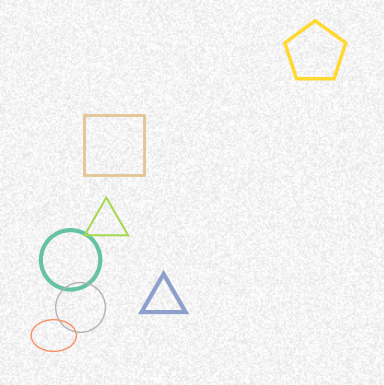[{"shape": "circle", "thickness": 3, "radius": 0.39, "center": [0.183, 0.325]}, {"shape": "oval", "thickness": 1, "radius": 0.29, "center": [0.14, 0.129]}, {"shape": "triangle", "thickness": 3, "radius": 0.33, "center": [0.425, 0.222]}, {"shape": "triangle", "thickness": 1.5, "radius": 0.33, "center": [0.276, 0.422]}, {"shape": "pentagon", "thickness": 2.5, "radius": 0.42, "center": [0.819, 0.863]}, {"shape": "square", "thickness": 2, "radius": 0.39, "center": [0.295, 0.624]}, {"shape": "circle", "thickness": 1, "radius": 0.32, "center": [0.209, 0.201]}]